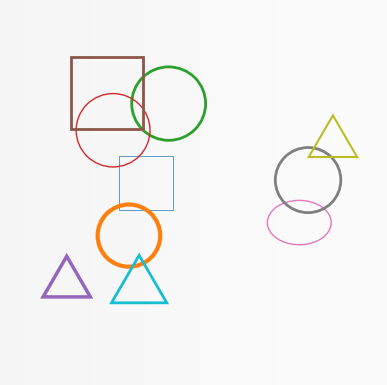[{"shape": "square", "thickness": 0.5, "radius": 0.35, "center": [0.377, 0.525]}, {"shape": "circle", "thickness": 3, "radius": 0.4, "center": [0.333, 0.388]}, {"shape": "circle", "thickness": 2, "radius": 0.48, "center": [0.435, 0.731]}, {"shape": "circle", "thickness": 1, "radius": 0.48, "center": [0.292, 0.662]}, {"shape": "triangle", "thickness": 2.5, "radius": 0.35, "center": [0.172, 0.264]}, {"shape": "square", "thickness": 2, "radius": 0.47, "center": [0.276, 0.759]}, {"shape": "oval", "thickness": 1, "radius": 0.41, "center": [0.772, 0.422]}, {"shape": "circle", "thickness": 2, "radius": 0.42, "center": [0.795, 0.532]}, {"shape": "triangle", "thickness": 1.5, "radius": 0.36, "center": [0.859, 0.628]}, {"shape": "triangle", "thickness": 2, "radius": 0.41, "center": [0.359, 0.255]}]